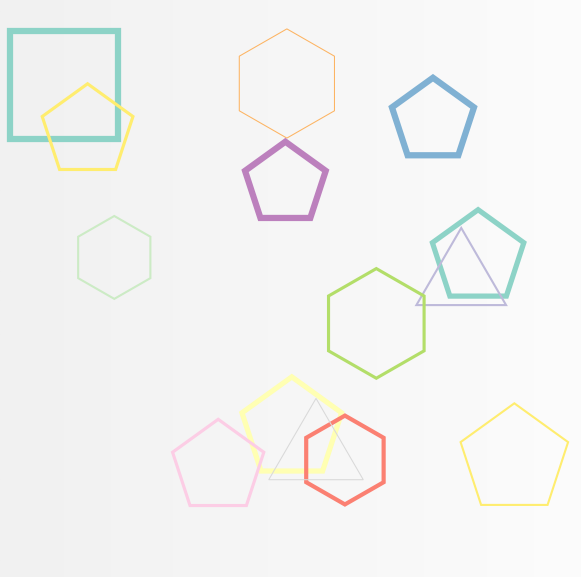[{"shape": "pentagon", "thickness": 2.5, "radius": 0.41, "center": [0.823, 0.553]}, {"shape": "square", "thickness": 3, "radius": 0.47, "center": [0.11, 0.852]}, {"shape": "pentagon", "thickness": 2.5, "radius": 0.45, "center": [0.502, 0.256]}, {"shape": "triangle", "thickness": 1, "radius": 0.45, "center": [0.794, 0.515]}, {"shape": "hexagon", "thickness": 2, "radius": 0.38, "center": [0.593, 0.203]}, {"shape": "pentagon", "thickness": 3, "radius": 0.37, "center": [0.745, 0.79]}, {"shape": "hexagon", "thickness": 0.5, "radius": 0.47, "center": [0.494, 0.855]}, {"shape": "hexagon", "thickness": 1.5, "radius": 0.47, "center": [0.647, 0.439]}, {"shape": "pentagon", "thickness": 1.5, "radius": 0.41, "center": [0.375, 0.191]}, {"shape": "triangle", "thickness": 0.5, "radius": 0.47, "center": [0.544, 0.215]}, {"shape": "pentagon", "thickness": 3, "radius": 0.36, "center": [0.491, 0.681]}, {"shape": "hexagon", "thickness": 1, "radius": 0.36, "center": [0.197, 0.553]}, {"shape": "pentagon", "thickness": 1, "radius": 0.49, "center": [0.885, 0.204]}, {"shape": "pentagon", "thickness": 1.5, "radius": 0.41, "center": [0.151, 0.772]}]